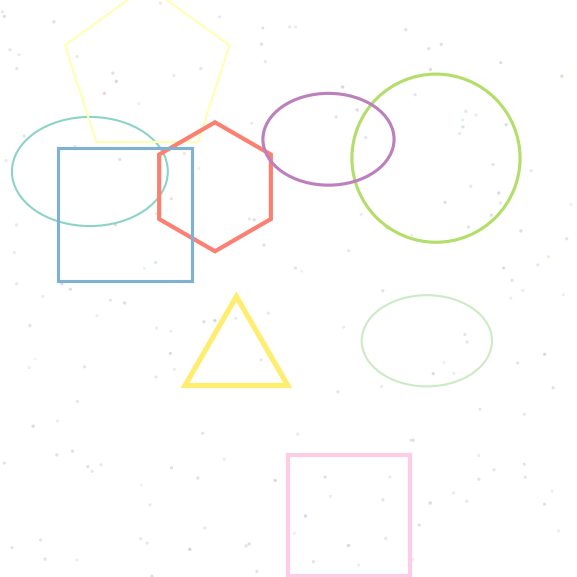[{"shape": "oval", "thickness": 1, "radius": 0.67, "center": [0.156, 0.702]}, {"shape": "pentagon", "thickness": 1, "radius": 0.75, "center": [0.255, 0.874]}, {"shape": "hexagon", "thickness": 2, "radius": 0.56, "center": [0.372, 0.676]}, {"shape": "square", "thickness": 1.5, "radius": 0.58, "center": [0.216, 0.628]}, {"shape": "circle", "thickness": 1.5, "radius": 0.73, "center": [0.755, 0.725]}, {"shape": "square", "thickness": 2, "radius": 0.53, "center": [0.604, 0.107]}, {"shape": "oval", "thickness": 1.5, "radius": 0.57, "center": [0.569, 0.758]}, {"shape": "oval", "thickness": 1, "radius": 0.56, "center": [0.739, 0.409]}, {"shape": "triangle", "thickness": 2.5, "radius": 0.51, "center": [0.409, 0.383]}]